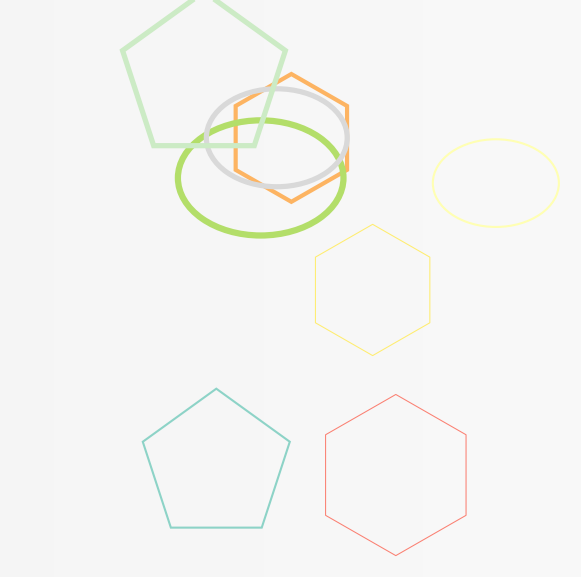[{"shape": "pentagon", "thickness": 1, "radius": 0.66, "center": [0.372, 0.193]}, {"shape": "oval", "thickness": 1, "radius": 0.54, "center": [0.853, 0.682]}, {"shape": "hexagon", "thickness": 0.5, "radius": 0.7, "center": [0.681, 0.177]}, {"shape": "hexagon", "thickness": 2, "radius": 0.55, "center": [0.501, 0.76]}, {"shape": "oval", "thickness": 3, "radius": 0.71, "center": [0.449, 0.691]}, {"shape": "oval", "thickness": 2.5, "radius": 0.61, "center": [0.476, 0.761]}, {"shape": "pentagon", "thickness": 2.5, "radius": 0.74, "center": [0.351, 0.866]}, {"shape": "hexagon", "thickness": 0.5, "radius": 0.57, "center": [0.641, 0.497]}]